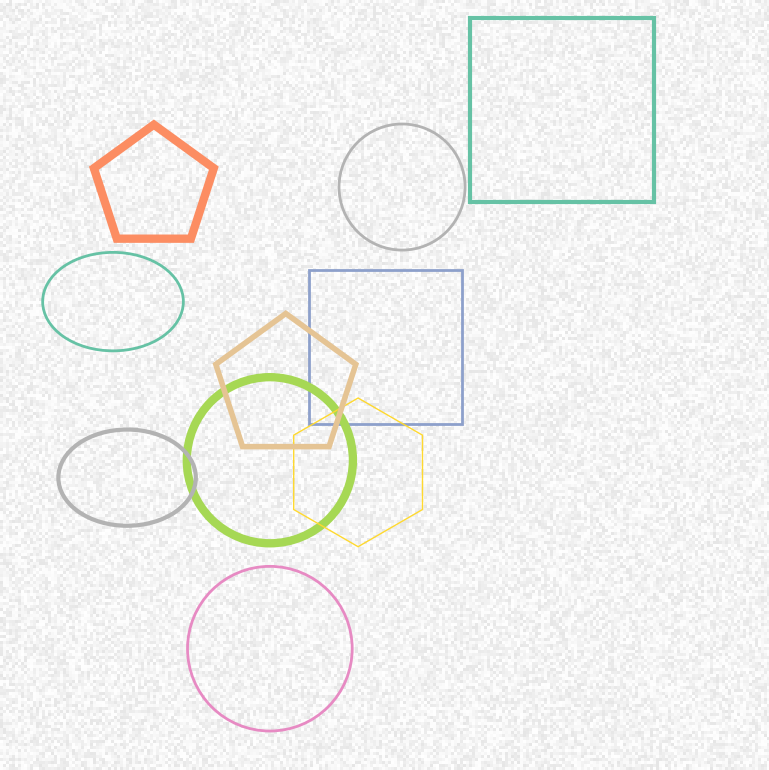[{"shape": "square", "thickness": 1.5, "radius": 0.6, "center": [0.73, 0.857]}, {"shape": "oval", "thickness": 1, "radius": 0.46, "center": [0.147, 0.608]}, {"shape": "pentagon", "thickness": 3, "radius": 0.41, "center": [0.2, 0.756]}, {"shape": "square", "thickness": 1, "radius": 0.5, "center": [0.501, 0.55]}, {"shape": "circle", "thickness": 1, "radius": 0.53, "center": [0.35, 0.158]}, {"shape": "circle", "thickness": 3, "radius": 0.54, "center": [0.35, 0.402]}, {"shape": "hexagon", "thickness": 0.5, "radius": 0.48, "center": [0.465, 0.387]}, {"shape": "pentagon", "thickness": 2, "radius": 0.48, "center": [0.371, 0.497]}, {"shape": "circle", "thickness": 1, "radius": 0.41, "center": [0.522, 0.757]}, {"shape": "oval", "thickness": 1.5, "radius": 0.45, "center": [0.165, 0.38]}]